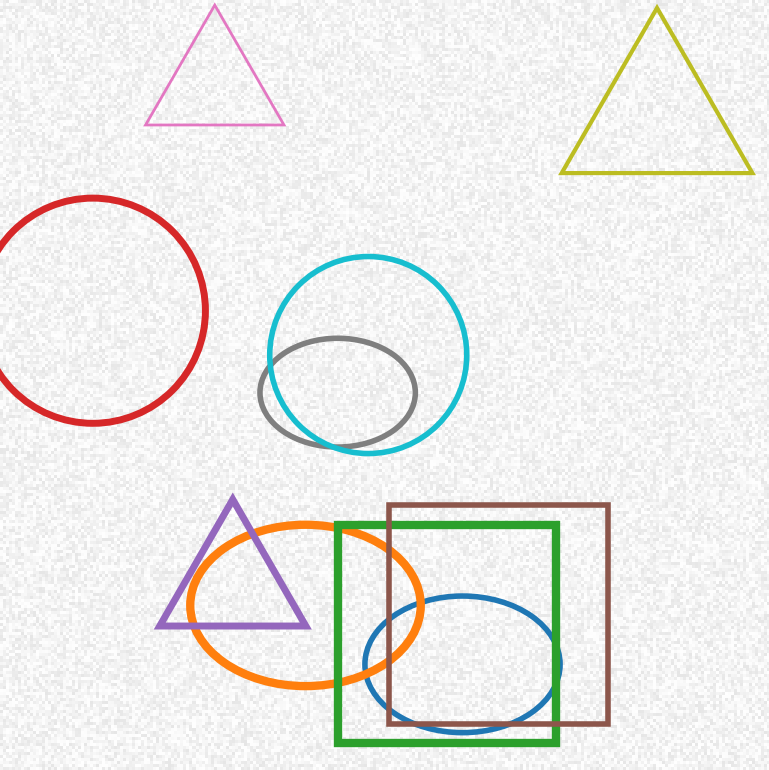[{"shape": "oval", "thickness": 2, "radius": 0.63, "center": [0.601, 0.137]}, {"shape": "oval", "thickness": 3, "radius": 0.75, "center": [0.397, 0.214]}, {"shape": "square", "thickness": 3, "radius": 0.71, "center": [0.58, 0.177]}, {"shape": "circle", "thickness": 2.5, "radius": 0.73, "center": [0.121, 0.596]}, {"shape": "triangle", "thickness": 2.5, "radius": 0.55, "center": [0.302, 0.242]}, {"shape": "square", "thickness": 2, "radius": 0.71, "center": [0.647, 0.202]}, {"shape": "triangle", "thickness": 1, "radius": 0.52, "center": [0.279, 0.89]}, {"shape": "oval", "thickness": 2, "radius": 0.5, "center": [0.439, 0.49]}, {"shape": "triangle", "thickness": 1.5, "radius": 0.71, "center": [0.853, 0.847]}, {"shape": "circle", "thickness": 2, "radius": 0.64, "center": [0.478, 0.539]}]